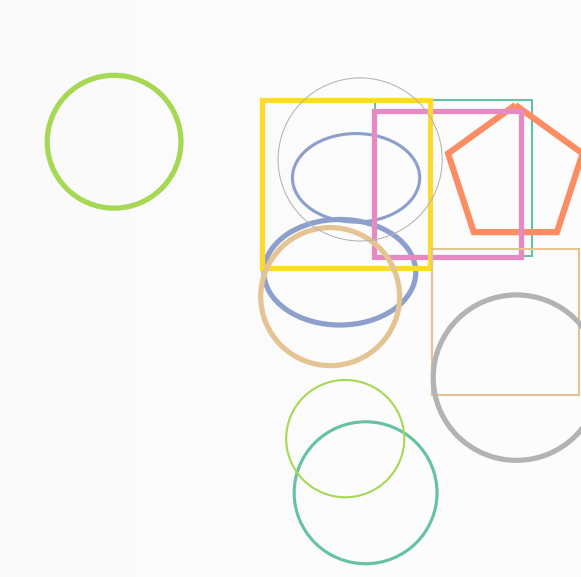[{"shape": "square", "thickness": 1, "radius": 0.68, "center": [0.78, 0.691]}, {"shape": "circle", "thickness": 1.5, "radius": 0.61, "center": [0.629, 0.146]}, {"shape": "pentagon", "thickness": 3, "radius": 0.61, "center": [0.887, 0.696]}, {"shape": "oval", "thickness": 1.5, "radius": 0.55, "center": [0.613, 0.691]}, {"shape": "oval", "thickness": 2.5, "radius": 0.65, "center": [0.585, 0.528]}, {"shape": "square", "thickness": 2.5, "radius": 0.63, "center": [0.77, 0.68]}, {"shape": "circle", "thickness": 1, "radius": 0.51, "center": [0.594, 0.24]}, {"shape": "circle", "thickness": 2.5, "radius": 0.58, "center": [0.196, 0.754]}, {"shape": "square", "thickness": 2.5, "radius": 0.72, "center": [0.595, 0.681]}, {"shape": "circle", "thickness": 2.5, "radius": 0.6, "center": [0.568, 0.486]}, {"shape": "square", "thickness": 1, "radius": 0.63, "center": [0.87, 0.442]}, {"shape": "circle", "thickness": 2.5, "radius": 0.72, "center": [0.889, 0.345]}, {"shape": "circle", "thickness": 0.5, "radius": 0.71, "center": [0.62, 0.723]}]